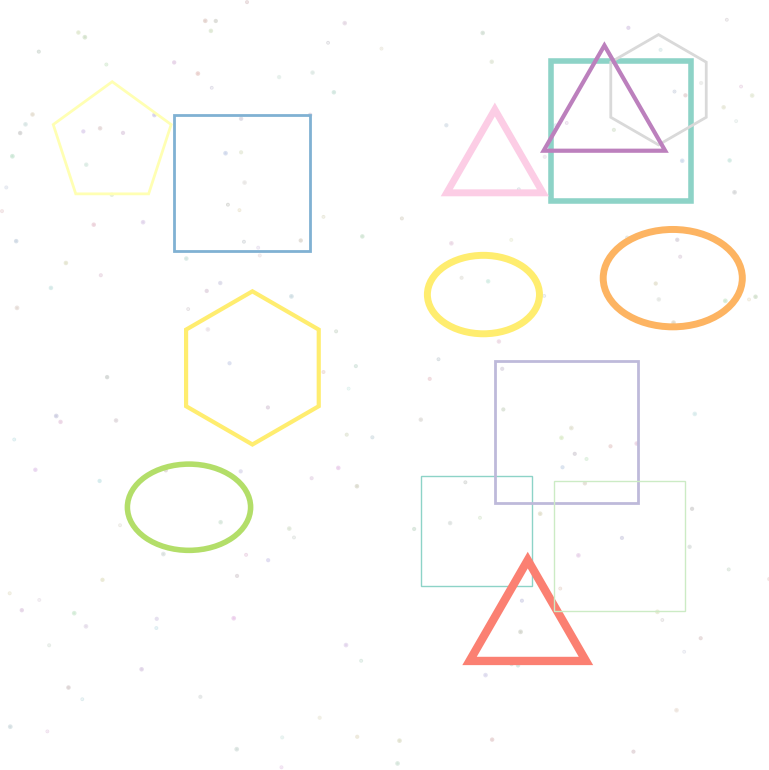[{"shape": "square", "thickness": 0.5, "radius": 0.36, "center": [0.619, 0.31]}, {"shape": "square", "thickness": 2, "radius": 0.45, "center": [0.806, 0.83]}, {"shape": "pentagon", "thickness": 1, "radius": 0.4, "center": [0.146, 0.813]}, {"shape": "square", "thickness": 1, "radius": 0.46, "center": [0.736, 0.439]}, {"shape": "triangle", "thickness": 3, "radius": 0.44, "center": [0.685, 0.185]}, {"shape": "square", "thickness": 1, "radius": 0.44, "center": [0.314, 0.762]}, {"shape": "oval", "thickness": 2.5, "radius": 0.45, "center": [0.874, 0.639]}, {"shape": "oval", "thickness": 2, "radius": 0.4, "center": [0.245, 0.341]}, {"shape": "triangle", "thickness": 2.5, "radius": 0.36, "center": [0.643, 0.786]}, {"shape": "hexagon", "thickness": 1, "radius": 0.36, "center": [0.855, 0.883]}, {"shape": "triangle", "thickness": 1.5, "radius": 0.46, "center": [0.785, 0.85]}, {"shape": "square", "thickness": 0.5, "radius": 0.42, "center": [0.804, 0.291]}, {"shape": "oval", "thickness": 2.5, "radius": 0.36, "center": [0.628, 0.617]}, {"shape": "hexagon", "thickness": 1.5, "radius": 0.5, "center": [0.328, 0.522]}]